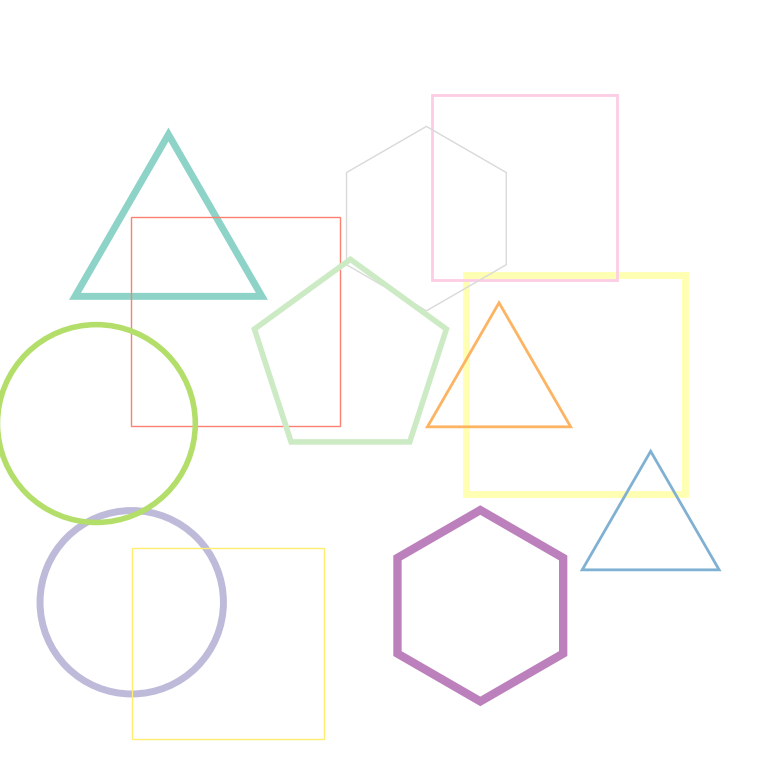[{"shape": "triangle", "thickness": 2.5, "radius": 0.7, "center": [0.219, 0.685]}, {"shape": "square", "thickness": 2.5, "radius": 0.71, "center": [0.747, 0.5]}, {"shape": "circle", "thickness": 2.5, "radius": 0.6, "center": [0.171, 0.218]}, {"shape": "square", "thickness": 0.5, "radius": 0.68, "center": [0.306, 0.583]}, {"shape": "triangle", "thickness": 1, "radius": 0.51, "center": [0.845, 0.311]}, {"shape": "triangle", "thickness": 1, "radius": 0.54, "center": [0.648, 0.499]}, {"shape": "circle", "thickness": 2, "radius": 0.64, "center": [0.125, 0.45]}, {"shape": "square", "thickness": 1, "radius": 0.6, "center": [0.681, 0.756]}, {"shape": "hexagon", "thickness": 0.5, "radius": 0.6, "center": [0.554, 0.716]}, {"shape": "hexagon", "thickness": 3, "radius": 0.62, "center": [0.624, 0.213]}, {"shape": "pentagon", "thickness": 2, "radius": 0.66, "center": [0.455, 0.532]}, {"shape": "square", "thickness": 0.5, "radius": 0.62, "center": [0.296, 0.164]}]